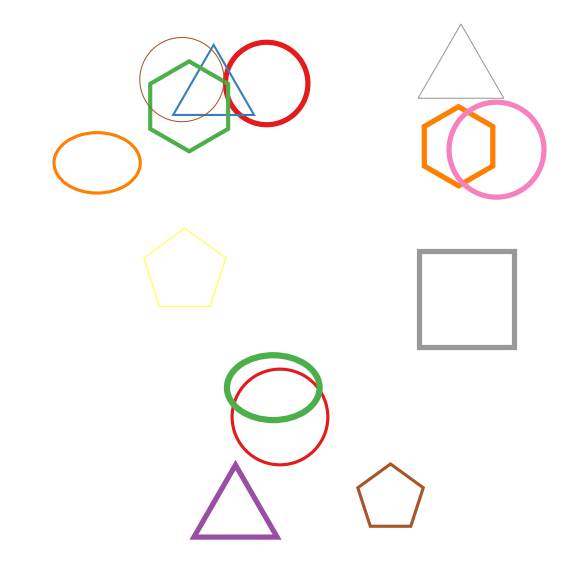[{"shape": "circle", "thickness": 1.5, "radius": 0.41, "center": [0.485, 0.277]}, {"shape": "circle", "thickness": 2.5, "radius": 0.36, "center": [0.462, 0.855]}, {"shape": "triangle", "thickness": 1, "radius": 0.4, "center": [0.37, 0.841]}, {"shape": "hexagon", "thickness": 2, "radius": 0.39, "center": [0.328, 0.815]}, {"shape": "oval", "thickness": 3, "radius": 0.4, "center": [0.473, 0.328]}, {"shape": "triangle", "thickness": 2.5, "radius": 0.42, "center": [0.408, 0.111]}, {"shape": "oval", "thickness": 1.5, "radius": 0.37, "center": [0.168, 0.717]}, {"shape": "hexagon", "thickness": 2.5, "radius": 0.34, "center": [0.794, 0.746]}, {"shape": "pentagon", "thickness": 0.5, "radius": 0.37, "center": [0.32, 0.529]}, {"shape": "pentagon", "thickness": 1.5, "radius": 0.3, "center": [0.676, 0.136]}, {"shape": "circle", "thickness": 0.5, "radius": 0.36, "center": [0.315, 0.861]}, {"shape": "circle", "thickness": 2.5, "radius": 0.41, "center": [0.86, 0.74]}, {"shape": "square", "thickness": 2.5, "radius": 0.41, "center": [0.808, 0.481]}, {"shape": "triangle", "thickness": 0.5, "radius": 0.43, "center": [0.798, 0.872]}]